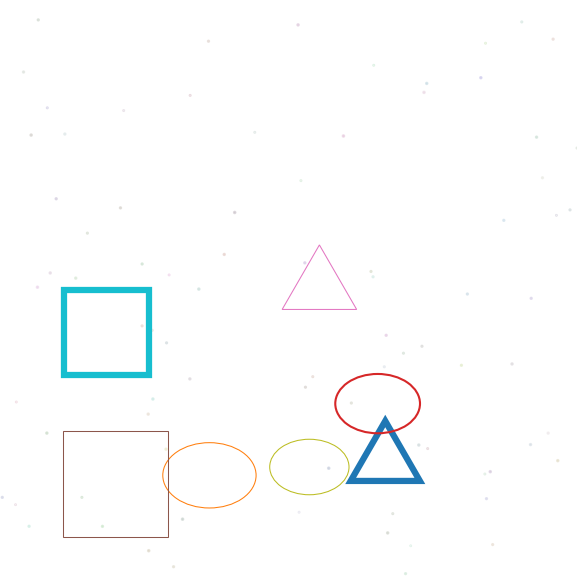[{"shape": "triangle", "thickness": 3, "radius": 0.35, "center": [0.667, 0.201]}, {"shape": "oval", "thickness": 0.5, "radius": 0.4, "center": [0.363, 0.176]}, {"shape": "oval", "thickness": 1, "radius": 0.37, "center": [0.654, 0.3]}, {"shape": "square", "thickness": 0.5, "radius": 0.46, "center": [0.2, 0.161]}, {"shape": "triangle", "thickness": 0.5, "radius": 0.37, "center": [0.553, 0.501]}, {"shape": "oval", "thickness": 0.5, "radius": 0.34, "center": [0.536, 0.19]}, {"shape": "square", "thickness": 3, "radius": 0.37, "center": [0.184, 0.423]}]